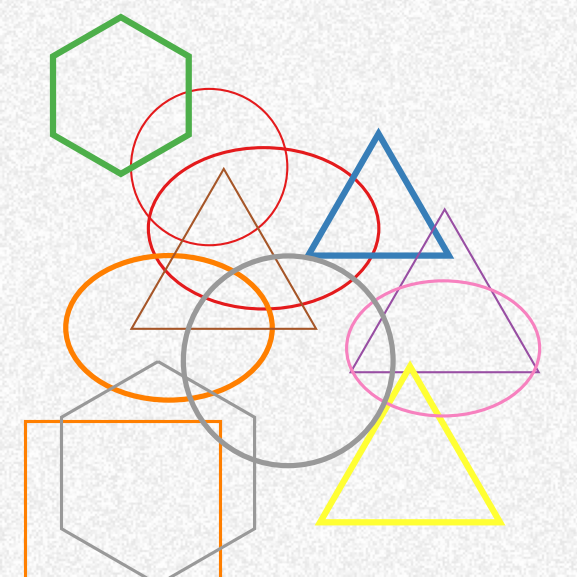[{"shape": "oval", "thickness": 1.5, "radius": 1.0, "center": [0.456, 0.604]}, {"shape": "circle", "thickness": 1, "radius": 0.68, "center": [0.362, 0.71]}, {"shape": "triangle", "thickness": 3, "radius": 0.7, "center": [0.655, 0.627]}, {"shape": "hexagon", "thickness": 3, "radius": 0.68, "center": [0.209, 0.834]}, {"shape": "triangle", "thickness": 1, "radius": 0.94, "center": [0.77, 0.449]}, {"shape": "square", "thickness": 1.5, "radius": 0.84, "center": [0.212, 0.101]}, {"shape": "oval", "thickness": 2.5, "radius": 0.89, "center": [0.293, 0.431]}, {"shape": "triangle", "thickness": 3, "radius": 0.9, "center": [0.71, 0.185]}, {"shape": "triangle", "thickness": 1, "radius": 0.92, "center": [0.387, 0.522]}, {"shape": "oval", "thickness": 1.5, "radius": 0.84, "center": [0.767, 0.396]}, {"shape": "hexagon", "thickness": 1.5, "radius": 0.97, "center": [0.274, 0.18]}, {"shape": "circle", "thickness": 2.5, "radius": 0.91, "center": [0.499, 0.374]}]